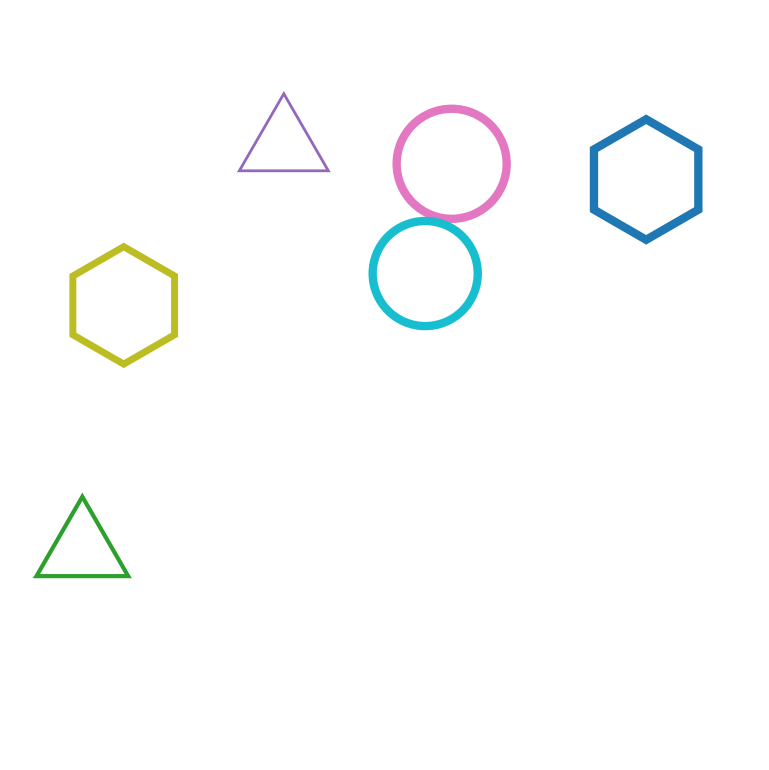[{"shape": "hexagon", "thickness": 3, "radius": 0.39, "center": [0.839, 0.767]}, {"shape": "triangle", "thickness": 1.5, "radius": 0.34, "center": [0.107, 0.286]}, {"shape": "triangle", "thickness": 1, "radius": 0.33, "center": [0.369, 0.812]}, {"shape": "circle", "thickness": 3, "radius": 0.36, "center": [0.587, 0.787]}, {"shape": "hexagon", "thickness": 2.5, "radius": 0.38, "center": [0.161, 0.603]}, {"shape": "circle", "thickness": 3, "radius": 0.34, "center": [0.552, 0.645]}]